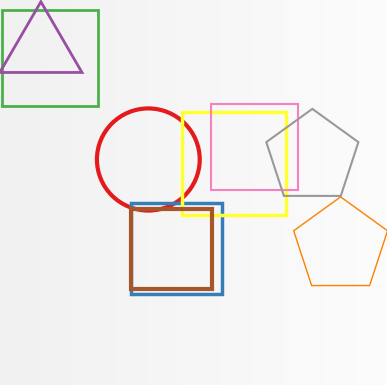[{"shape": "circle", "thickness": 3, "radius": 0.66, "center": [0.383, 0.586]}, {"shape": "square", "thickness": 2.5, "radius": 0.59, "center": [0.456, 0.355]}, {"shape": "square", "thickness": 2, "radius": 0.62, "center": [0.128, 0.849]}, {"shape": "triangle", "thickness": 2, "radius": 0.61, "center": [0.106, 0.873]}, {"shape": "pentagon", "thickness": 1, "radius": 0.64, "center": [0.879, 0.361]}, {"shape": "square", "thickness": 2.5, "radius": 0.67, "center": [0.605, 0.575]}, {"shape": "square", "thickness": 3, "radius": 0.52, "center": [0.443, 0.353]}, {"shape": "square", "thickness": 1.5, "radius": 0.56, "center": [0.657, 0.618]}, {"shape": "pentagon", "thickness": 1.5, "radius": 0.62, "center": [0.806, 0.592]}]